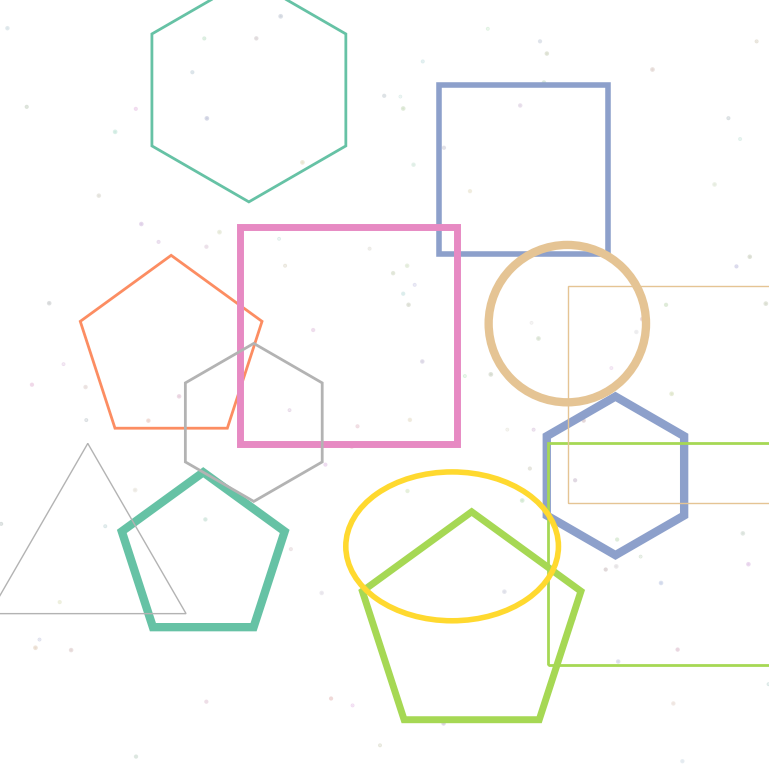[{"shape": "pentagon", "thickness": 3, "radius": 0.56, "center": [0.264, 0.275]}, {"shape": "hexagon", "thickness": 1, "radius": 0.73, "center": [0.323, 0.883]}, {"shape": "pentagon", "thickness": 1, "radius": 0.62, "center": [0.222, 0.544]}, {"shape": "hexagon", "thickness": 3, "radius": 0.52, "center": [0.799, 0.382]}, {"shape": "square", "thickness": 2, "radius": 0.55, "center": [0.68, 0.78]}, {"shape": "square", "thickness": 2.5, "radius": 0.7, "center": [0.453, 0.564]}, {"shape": "square", "thickness": 1, "radius": 0.72, "center": [0.856, 0.28]}, {"shape": "pentagon", "thickness": 2.5, "radius": 0.75, "center": [0.613, 0.186]}, {"shape": "oval", "thickness": 2, "radius": 0.69, "center": [0.587, 0.29]}, {"shape": "square", "thickness": 0.5, "radius": 0.71, "center": [0.879, 0.487]}, {"shape": "circle", "thickness": 3, "radius": 0.51, "center": [0.737, 0.58]}, {"shape": "triangle", "thickness": 0.5, "radius": 0.74, "center": [0.114, 0.277]}, {"shape": "hexagon", "thickness": 1, "radius": 0.51, "center": [0.33, 0.451]}]